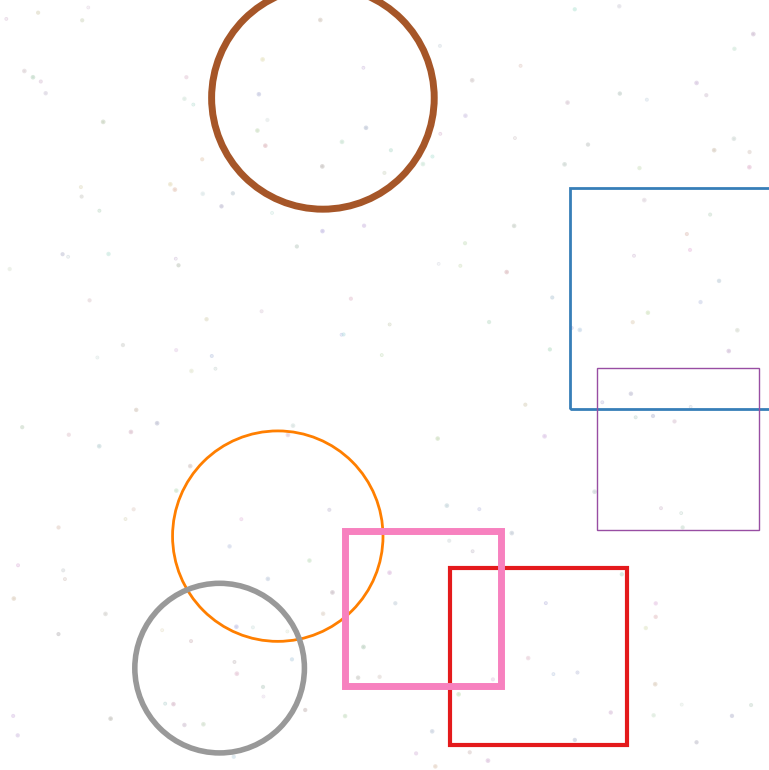[{"shape": "square", "thickness": 1.5, "radius": 0.57, "center": [0.7, 0.147]}, {"shape": "square", "thickness": 1, "radius": 0.72, "center": [0.884, 0.612]}, {"shape": "square", "thickness": 0.5, "radius": 0.53, "center": [0.881, 0.417]}, {"shape": "circle", "thickness": 1, "radius": 0.68, "center": [0.361, 0.304]}, {"shape": "circle", "thickness": 2.5, "radius": 0.72, "center": [0.419, 0.873]}, {"shape": "square", "thickness": 2.5, "radius": 0.51, "center": [0.549, 0.21]}, {"shape": "circle", "thickness": 2, "radius": 0.55, "center": [0.285, 0.132]}]